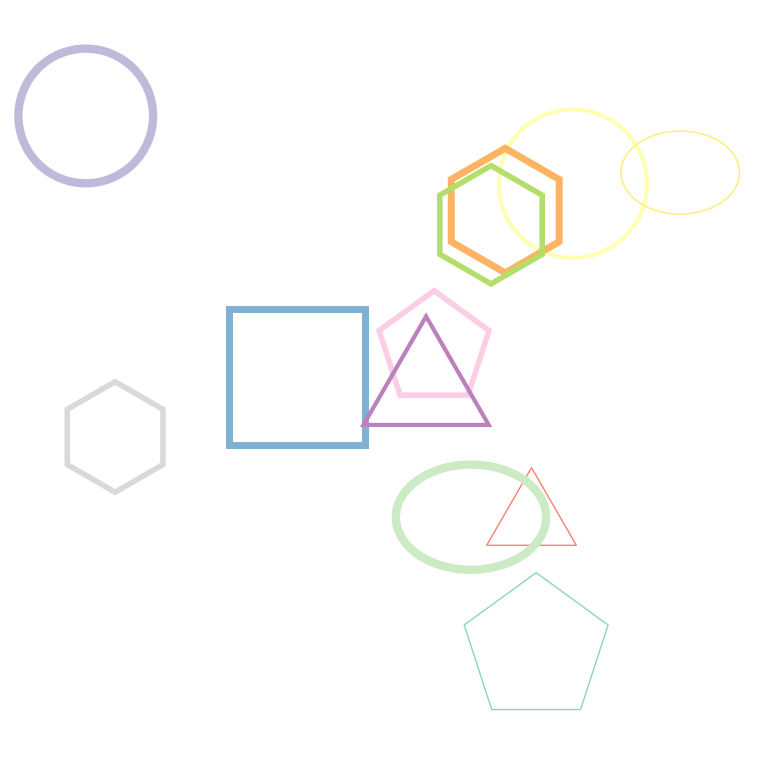[{"shape": "pentagon", "thickness": 0.5, "radius": 0.49, "center": [0.696, 0.158]}, {"shape": "circle", "thickness": 1.5, "radius": 0.48, "center": [0.744, 0.762]}, {"shape": "circle", "thickness": 3, "radius": 0.44, "center": [0.111, 0.849]}, {"shape": "triangle", "thickness": 0.5, "radius": 0.34, "center": [0.69, 0.325]}, {"shape": "square", "thickness": 2.5, "radius": 0.44, "center": [0.386, 0.51]}, {"shape": "hexagon", "thickness": 2.5, "radius": 0.4, "center": [0.656, 0.727]}, {"shape": "hexagon", "thickness": 2, "radius": 0.38, "center": [0.638, 0.708]}, {"shape": "pentagon", "thickness": 2, "radius": 0.38, "center": [0.564, 0.547]}, {"shape": "hexagon", "thickness": 2, "radius": 0.36, "center": [0.149, 0.433]}, {"shape": "triangle", "thickness": 1.5, "radius": 0.47, "center": [0.553, 0.495]}, {"shape": "oval", "thickness": 3, "radius": 0.49, "center": [0.612, 0.328]}, {"shape": "oval", "thickness": 0.5, "radius": 0.39, "center": [0.883, 0.776]}]